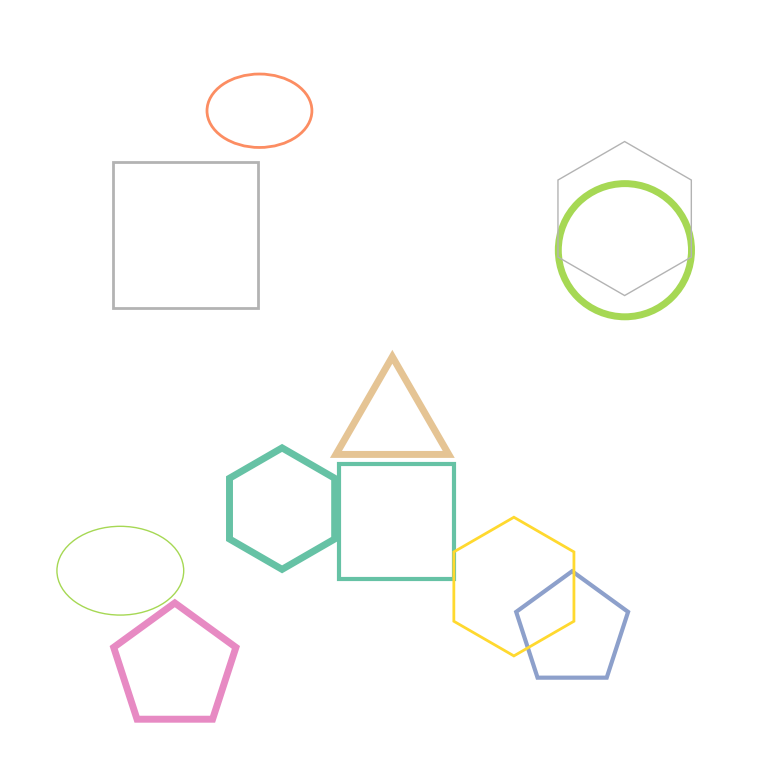[{"shape": "square", "thickness": 1.5, "radius": 0.37, "center": [0.515, 0.323]}, {"shape": "hexagon", "thickness": 2.5, "radius": 0.39, "center": [0.366, 0.339]}, {"shape": "oval", "thickness": 1, "radius": 0.34, "center": [0.337, 0.856]}, {"shape": "pentagon", "thickness": 1.5, "radius": 0.38, "center": [0.743, 0.182]}, {"shape": "pentagon", "thickness": 2.5, "radius": 0.42, "center": [0.227, 0.133]}, {"shape": "oval", "thickness": 0.5, "radius": 0.41, "center": [0.156, 0.259]}, {"shape": "circle", "thickness": 2.5, "radius": 0.43, "center": [0.812, 0.675]}, {"shape": "hexagon", "thickness": 1, "radius": 0.45, "center": [0.667, 0.238]}, {"shape": "triangle", "thickness": 2.5, "radius": 0.42, "center": [0.51, 0.452]}, {"shape": "hexagon", "thickness": 0.5, "radius": 0.5, "center": [0.811, 0.716]}, {"shape": "square", "thickness": 1, "radius": 0.47, "center": [0.241, 0.695]}]